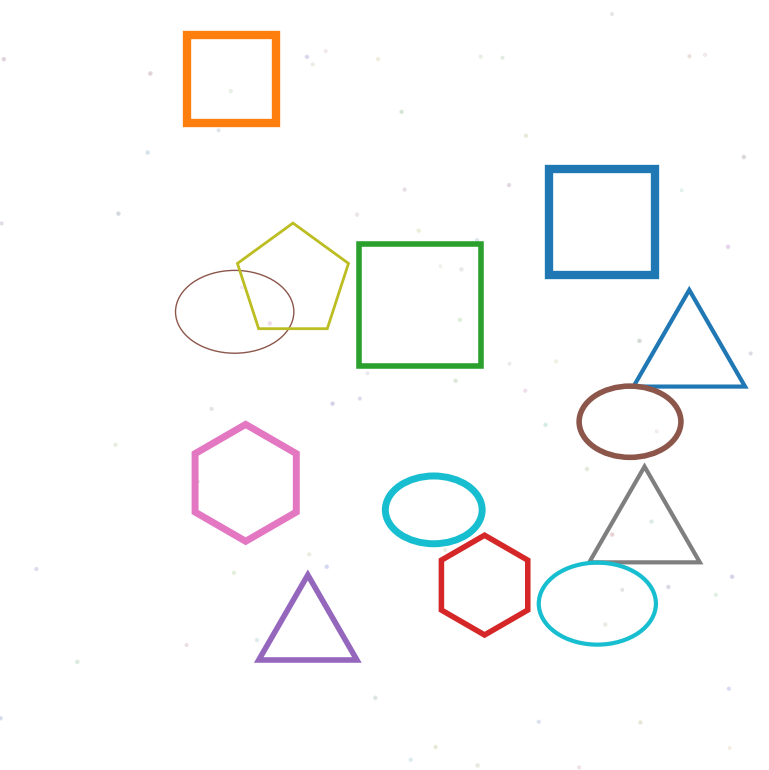[{"shape": "triangle", "thickness": 1.5, "radius": 0.42, "center": [0.895, 0.54]}, {"shape": "square", "thickness": 3, "radius": 0.35, "center": [0.782, 0.712]}, {"shape": "square", "thickness": 3, "radius": 0.29, "center": [0.301, 0.898]}, {"shape": "square", "thickness": 2, "radius": 0.4, "center": [0.546, 0.604]}, {"shape": "hexagon", "thickness": 2, "radius": 0.32, "center": [0.629, 0.24]}, {"shape": "triangle", "thickness": 2, "radius": 0.37, "center": [0.4, 0.18]}, {"shape": "oval", "thickness": 0.5, "radius": 0.38, "center": [0.305, 0.595]}, {"shape": "oval", "thickness": 2, "radius": 0.33, "center": [0.818, 0.452]}, {"shape": "hexagon", "thickness": 2.5, "radius": 0.38, "center": [0.319, 0.373]}, {"shape": "triangle", "thickness": 1.5, "radius": 0.41, "center": [0.837, 0.311]}, {"shape": "pentagon", "thickness": 1, "radius": 0.38, "center": [0.38, 0.634]}, {"shape": "oval", "thickness": 2.5, "radius": 0.31, "center": [0.563, 0.338]}, {"shape": "oval", "thickness": 1.5, "radius": 0.38, "center": [0.776, 0.216]}]